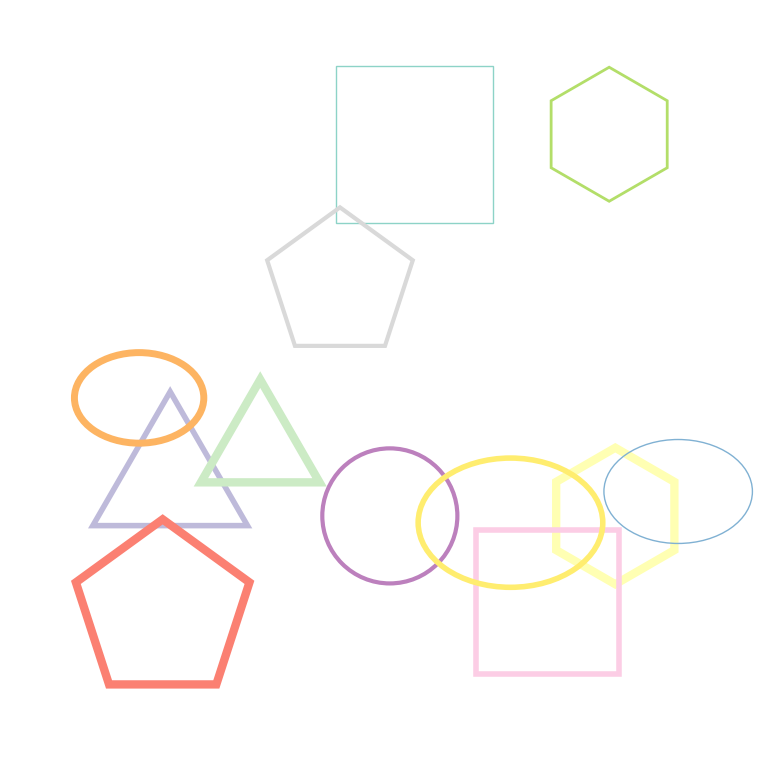[{"shape": "square", "thickness": 0.5, "radius": 0.51, "center": [0.539, 0.813]}, {"shape": "hexagon", "thickness": 3, "radius": 0.44, "center": [0.799, 0.33]}, {"shape": "triangle", "thickness": 2, "radius": 0.58, "center": [0.221, 0.375]}, {"shape": "pentagon", "thickness": 3, "radius": 0.59, "center": [0.211, 0.207]}, {"shape": "oval", "thickness": 0.5, "radius": 0.48, "center": [0.881, 0.362]}, {"shape": "oval", "thickness": 2.5, "radius": 0.42, "center": [0.181, 0.483]}, {"shape": "hexagon", "thickness": 1, "radius": 0.44, "center": [0.791, 0.826]}, {"shape": "square", "thickness": 2, "radius": 0.47, "center": [0.711, 0.218]}, {"shape": "pentagon", "thickness": 1.5, "radius": 0.5, "center": [0.442, 0.631]}, {"shape": "circle", "thickness": 1.5, "radius": 0.44, "center": [0.506, 0.33]}, {"shape": "triangle", "thickness": 3, "radius": 0.44, "center": [0.338, 0.418]}, {"shape": "oval", "thickness": 2, "radius": 0.6, "center": [0.663, 0.321]}]